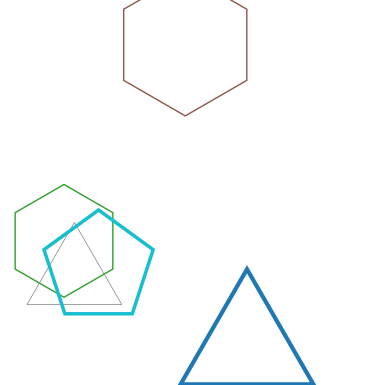[{"shape": "triangle", "thickness": 3, "radius": 1.0, "center": [0.642, 0.101]}, {"shape": "hexagon", "thickness": 1, "radius": 0.73, "center": [0.166, 0.374]}, {"shape": "hexagon", "thickness": 1, "radius": 0.92, "center": [0.481, 0.884]}, {"shape": "triangle", "thickness": 0.5, "radius": 0.71, "center": [0.193, 0.28]}, {"shape": "pentagon", "thickness": 2.5, "radius": 0.75, "center": [0.256, 0.306]}]